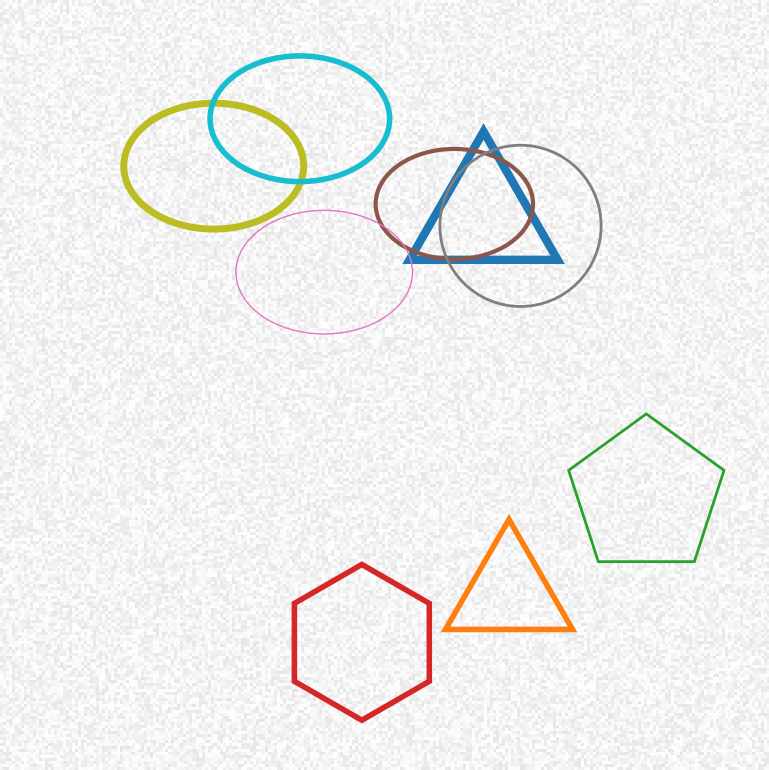[{"shape": "triangle", "thickness": 3, "radius": 0.56, "center": [0.628, 0.718]}, {"shape": "triangle", "thickness": 2, "radius": 0.48, "center": [0.661, 0.23]}, {"shape": "pentagon", "thickness": 1, "radius": 0.53, "center": [0.839, 0.356]}, {"shape": "hexagon", "thickness": 2, "radius": 0.51, "center": [0.47, 0.166]}, {"shape": "oval", "thickness": 1.5, "radius": 0.51, "center": [0.59, 0.735]}, {"shape": "oval", "thickness": 0.5, "radius": 0.57, "center": [0.421, 0.647]}, {"shape": "circle", "thickness": 1, "radius": 0.52, "center": [0.676, 0.707]}, {"shape": "oval", "thickness": 2.5, "radius": 0.58, "center": [0.278, 0.784]}, {"shape": "oval", "thickness": 2, "radius": 0.58, "center": [0.389, 0.846]}]